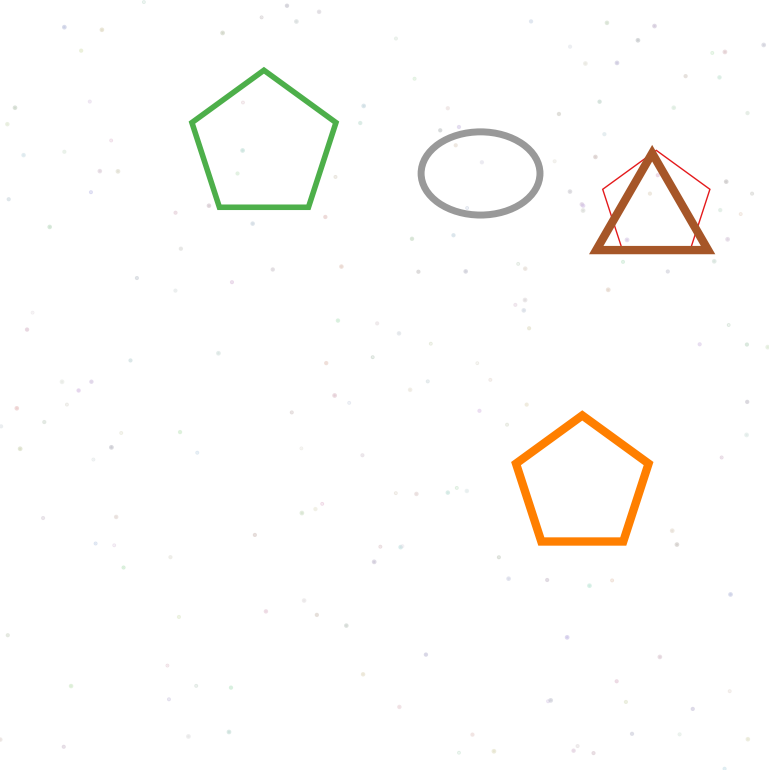[{"shape": "pentagon", "thickness": 0.5, "radius": 0.37, "center": [0.852, 0.732]}, {"shape": "pentagon", "thickness": 2, "radius": 0.49, "center": [0.343, 0.81]}, {"shape": "pentagon", "thickness": 3, "radius": 0.45, "center": [0.756, 0.37]}, {"shape": "triangle", "thickness": 3, "radius": 0.42, "center": [0.847, 0.717]}, {"shape": "oval", "thickness": 2.5, "radius": 0.39, "center": [0.624, 0.775]}]